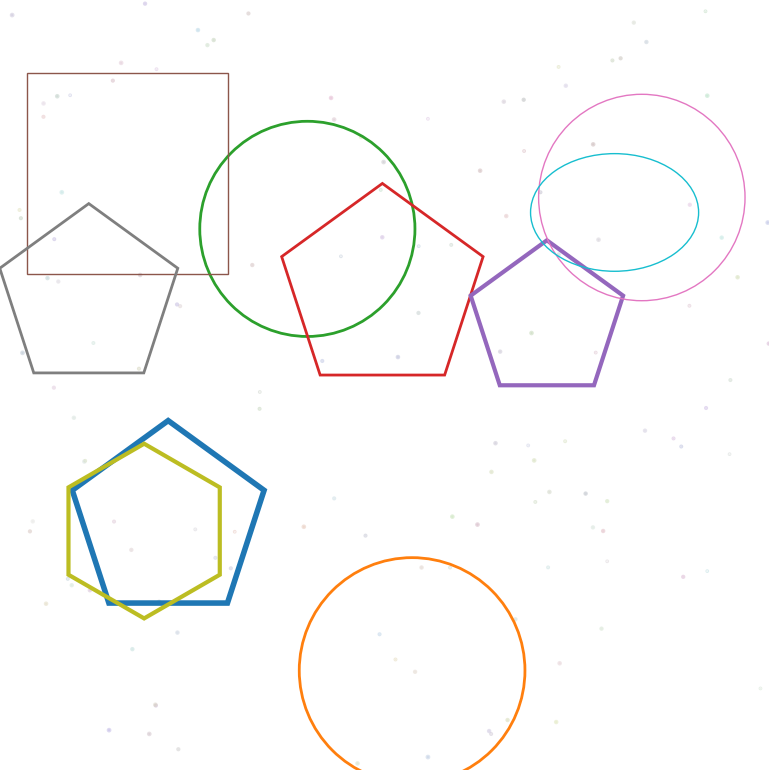[{"shape": "pentagon", "thickness": 2, "radius": 0.65, "center": [0.218, 0.323]}, {"shape": "circle", "thickness": 1, "radius": 0.73, "center": [0.535, 0.129]}, {"shape": "circle", "thickness": 1, "radius": 0.7, "center": [0.399, 0.703]}, {"shape": "pentagon", "thickness": 1, "radius": 0.69, "center": [0.497, 0.624]}, {"shape": "pentagon", "thickness": 1.5, "radius": 0.52, "center": [0.71, 0.584]}, {"shape": "square", "thickness": 0.5, "radius": 0.65, "center": [0.166, 0.775]}, {"shape": "circle", "thickness": 0.5, "radius": 0.67, "center": [0.834, 0.744]}, {"shape": "pentagon", "thickness": 1, "radius": 0.61, "center": [0.115, 0.614]}, {"shape": "hexagon", "thickness": 1.5, "radius": 0.57, "center": [0.187, 0.31]}, {"shape": "oval", "thickness": 0.5, "radius": 0.55, "center": [0.798, 0.724]}]